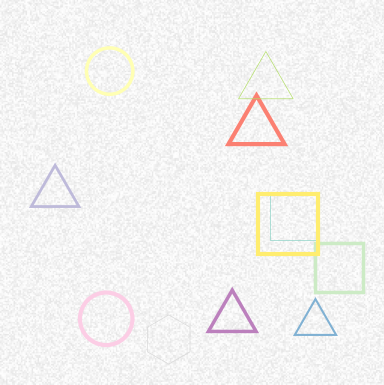[{"shape": "square", "thickness": 0.5, "radius": 0.31, "center": [0.763, 0.439]}, {"shape": "circle", "thickness": 2.5, "radius": 0.3, "center": [0.285, 0.815]}, {"shape": "triangle", "thickness": 2, "radius": 0.36, "center": [0.143, 0.499]}, {"shape": "triangle", "thickness": 3, "radius": 0.42, "center": [0.666, 0.668]}, {"shape": "triangle", "thickness": 1.5, "radius": 0.31, "center": [0.819, 0.161]}, {"shape": "triangle", "thickness": 0.5, "radius": 0.41, "center": [0.691, 0.784]}, {"shape": "circle", "thickness": 3, "radius": 0.34, "center": [0.276, 0.172]}, {"shape": "hexagon", "thickness": 0.5, "radius": 0.32, "center": [0.438, 0.118]}, {"shape": "triangle", "thickness": 2.5, "radius": 0.36, "center": [0.603, 0.175]}, {"shape": "square", "thickness": 2.5, "radius": 0.31, "center": [0.88, 0.305]}, {"shape": "square", "thickness": 3, "radius": 0.39, "center": [0.748, 0.418]}]